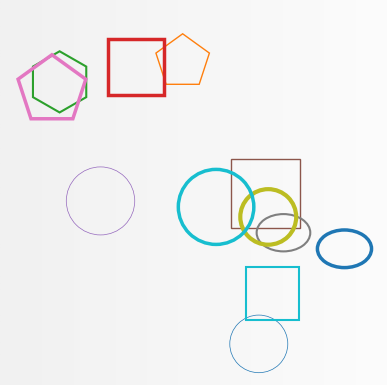[{"shape": "oval", "thickness": 2.5, "radius": 0.35, "center": [0.889, 0.354]}, {"shape": "circle", "thickness": 0.5, "radius": 0.37, "center": [0.668, 0.107]}, {"shape": "pentagon", "thickness": 1, "radius": 0.36, "center": [0.471, 0.84]}, {"shape": "hexagon", "thickness": 1.5, "radius": 0.4, "center": [0.154, 0.787]}, {"shape": "square", "thickness": 2.5, "radius": 0.36, "center": [0.351, 0.826]}, {"shape": "circle", "thickness": 0.5, "radius": 0.44, "center": [0.259, 0.478]}, {"shape": "square", "thickness": 1, "radius": 0.45, "center": [0.685, 0.496]}, {"shape": "pentagon", "thickness": 2.5, "radius": 0.46, "center": [0.134, 0.766]}, {"shape": "oval", "thickness": 1.5, "radius": 0.35, "center": [0.732, 0.395]}, {"shape": "circle", "thickness": 3, "radius": 0.36, "center": [0.692, 0.437]}, {"shape": "square", "thickness": 1.5, "radius": 0.34, "center": [0.703, 0.238]}, {"shape": "circle", "thickness": 2.5, "radius": 0.49, "center": [0.558, 0.463]}]